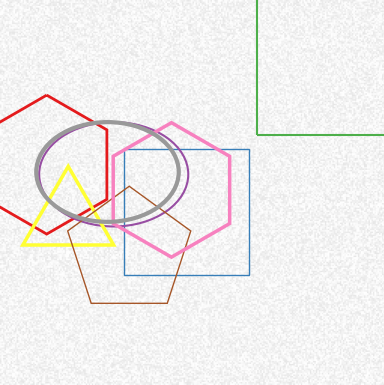[{"shape": "hexagon", "thickness": 2, "radius": 0.9, "center": [0.121, 0.572]}, {"shape": "square", "thickness": 1, "radius": 0.81, "center": [0.485, 0.449]}, {"shape": "square", "thickness": 1.5, "radius": 1.0, "center": [0.868, 0.849]}, {"shape": "oval", "thickness": 1.5, "radius": 0.97, "center": [0.295, 0.547]}, {"shape": "triangle", "thickness": 2.5, "radius": 0.68, "center": [0.177, 0.432]}, {"shape": "pentagon", "thickness": 1, "radius": 0.84, "center": [0.336, 0.348]}, {"shape": "hexagon", "thickness": 2.5, "radius": 0.87, "center": [0.445, 0.507]}, {"shape": "oval", "thickness": 3, "radius": 0.93, "center": [0.279, 0.553]}]